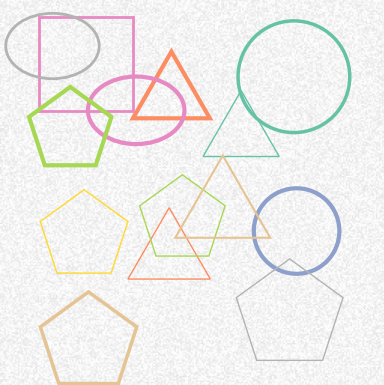[{"shape": "triangle", "thickness": 1, "radius": 0.57, "center": [0.626, 0.651]}, {"shape": "circle", "thickness": 2.5, "radius": 0.73, "center": [0.763, 0.801]}, {"shape": "triangle", "thickness": 1, "radius": 0.62, "center": [0.439, 0.337]}, {"shape": "triangle", "thickness": 3, "radius": 0.58, "center": [0.445, 0.75]}, {"shape": "circle", "thickness": 3, "radius": 0.56, "center": [0.77, 0.4]}, {"shape": "square", "thickness": 2, "radius": 0.61, "center": [0.224, 0.834]}, {"shape": "oval", "thickness": 3, "radius": 0.63, "center": [0.354, 0.713]}, {"shape": "pentagon", "thickness": 3, "radius": 0.56, "center": [0.182, 0.662]}, {"shape": "pentagon", "thickness": 1, "radius": 0.58, "center": [0.474, 0.429]}, {"shape": "pentagon", "thickness": 1, "radius": 0.6, "center": [0.218, 0.388]}, {"shape": "triangle", "thickness": 1.5, "radius": 0.71, "center": [0.579, 0.454]}, {"shape": "pentagon", "thickness": 2.5, "radius": 0.66, "center": [0.23, 0.11]}, {"shape": "pentagon", "thickness": 1, "radius": 0.73, "center": [0.752, 0.182]}, {"shape": "oval", "thickness": 2, "radius": 0.61, "center": [0.136, 0.88]}]